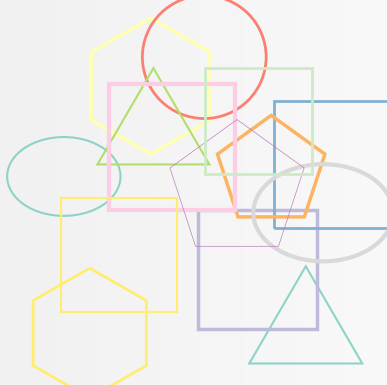[{"shape": "triangle", "thickness": 1.5, "radius": 0.84, "center": [0.789, 0.14]}, {"shape": "oval", "thickness": 1.5, "radius": 0.73, "center": [0.165, 0.542]}, {"shape": "hexagon", "thickness": 2.5, "radius": 0.88, "center": [0.389, 0.776]}, {"shape": "square", "thickness": 2.5, "radius": 0.77, "center": [0.664, 0.3]}, {"shape": "circle", "thickness": 2, "radius": 0.8, "center": [0.527, 0.852]}, {"shape": "square", "thickness": 2, "radius": 0.83, "center": [0.874, 0.573]}, {"shape": "pentagon", "thickness": 2.5, "radius": 0.73, "center": [0.7, 0.555]}, {"shape": "triangle", "thickness": 1.5, "radius": 0.83, "center": [0.396, 0.656]}, {"shape": "square", "thickness": 3, "radius": 0.82, "center": [0.443, 0.619]}, {"shape": "oval", "thickness": 3, "radius": 0.9, "center": [0.834, 0.447]}, {"shape": "pentagon", "thickness": 0.5, "radius": 0.91, "center": [0.612, 0.507]}, {"shape": "square", "thickness": 2, "radius": 0.69, "center": [0.667, 0.686]}, {"shape": "square", "thickness": 1.5, "radius": 0.74, "center": [0.307, 0.337]}, {"shape": "hexagon", "thickness": 2, "radius": 0.84, "center": [0.232, 0.135]}]